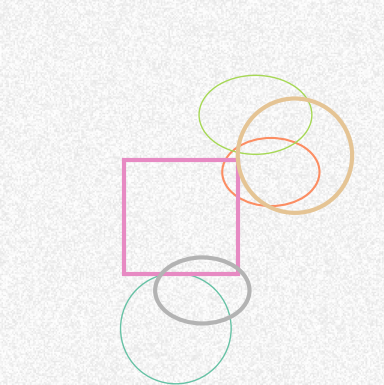[{"shape": "circle", "thickness": 1, "radius": 0.72, "center": [0.457, 0.147]}, {"shape": "oval", "thickness": 1.5, "radius": 0.63, "center": [0.704, 0.553]}, {"shape": "square", "thickness": 3, "radius": 0.74, "center": [0.471, 0.436]}, {"shape": "oval", "thickness": 1, "radius": 0.73, "center": [0.664, 0.702]}, {"shape": "circle", "thickness": 3, "radius": 0.74, "center": [0.766, 0.596]}, {"shape": "oval", "thickness": 3, "radius": 0.61, "center": [0.526, 0.246]}]